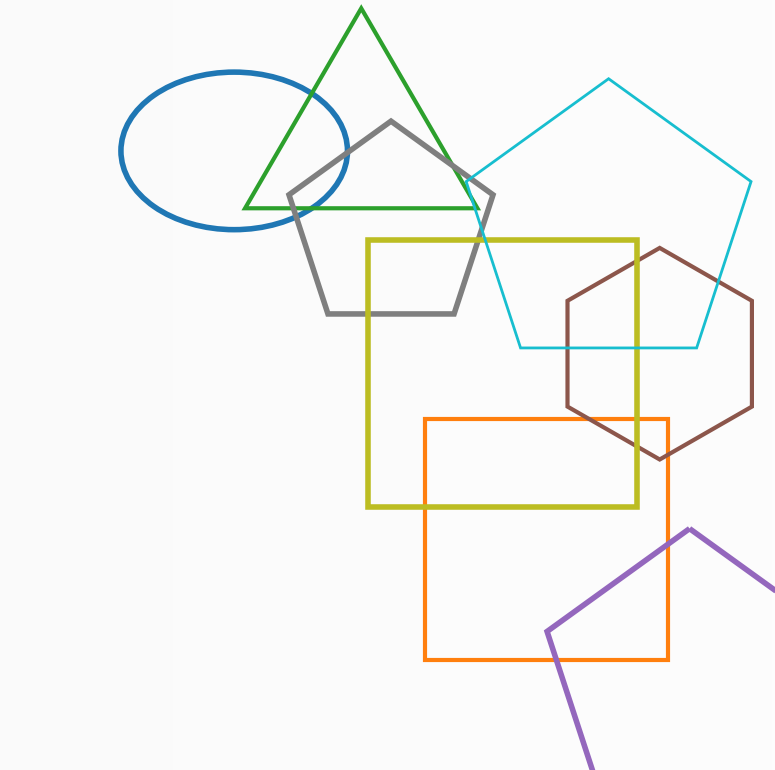[{"shape": "oval", "thickness": 2, "radius": 0.73, "center": [0.302, 0.804]}, {"shape": "square", "thickness": 1.5, "radius": 0.78, "center": [0.705, 0.299]}, {"shape": "triangle", "thickness": 1.5, "radius": 0.87, "center": [0.466, 0.816]}, {"shape": "pentagon", "thickness": 2, "radius": 0.97, "center": [0.89, 0.12]}, {"shape": "hexagon", "thickness": 1.5, "radius": 0.69, "center": [0.851, 0.541]}, {"shape": "pentagon", "thickness": 2, "radius": 0.69, "center": [0.505, 0.704]}, {"shape": "square", "thickness": 2, "radius": 0.87, "center": [0.649, 0.515]}, {"shape": "pentagon", "thickness": 1, "radius": 0.97, "center": [0.785, 0.704]}]